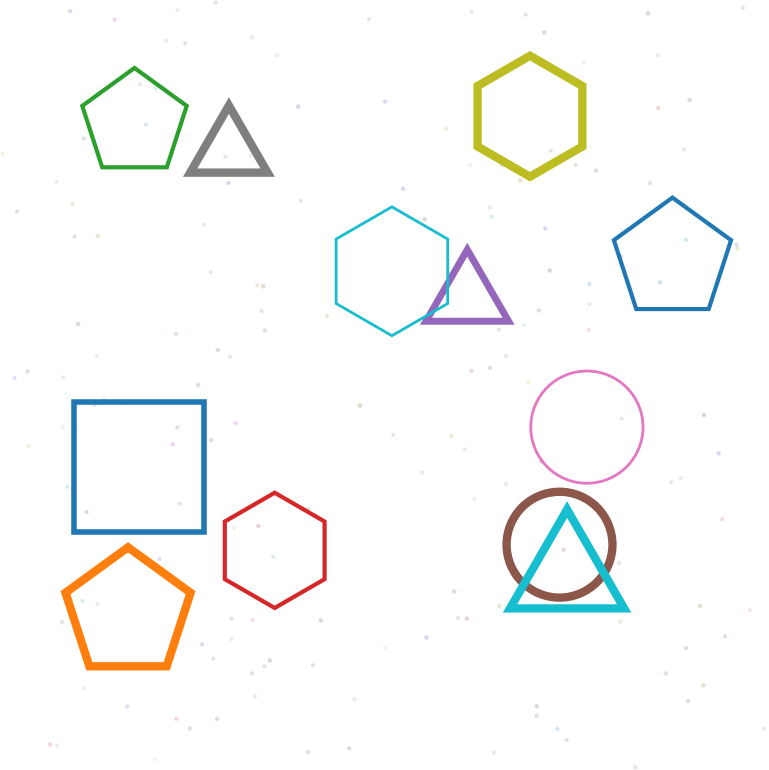[{"shape": "pentagon", "thickness": 1.5, "radius": 0.4, "center": [0.873, 0.663]}, {"shape": "square", "thickness": 2, "radius": 0.42, "center": [0.18, 0.393]}, {"shape": "pentagon", "thickness": 3, "radius": 0.43, "center": [0.166, 0.204]}, {"shape": "pentagon", "thickness": 1.5, "radius": 0.36, "center": [0.175, 0.84]}, {"shape": "hexagon", "thickness": 1.5, "radius": 0.37, "center": [0.357, 0.285]}, {"shape": "triangle", "thickness": 2.5, "radius": 0.31, "center": [0.607, 0.614]}, {"shape": "circle", "thickness": 3, "radius": 0.34, "center": [0.727, 0.293]}, {"shape": "circle", "thickness": 1, "radius": 0.36, "center": [0.762, 0.445]}, {"shape": "triangle", "thickness": 3, "radius": 0.29, "center": [0.297, 0.805]}, {"shape": "hexagon", "thickness": 3, "radius": 0.39, "center": [0.688, 0.849]}, {"shape": "triangle", "thickness": 3, "radius": 0.43, "center": [0.736, 0.253]}, {"shape": "hexagon", "thickness": 1, "radius": 0.42, "center": [0.509, 0.648]}]